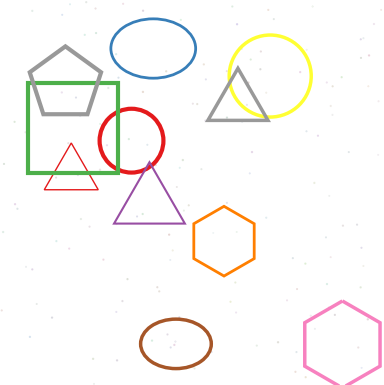[{"shape": "circle", "thickness": 3, "radius": 0.41, "center": [0.342, 0.635]}, {"shape": "triangle", "thickness": 1, "radius": 0.4, "center": [0.185, 0.548]}, {"shape": "oval", "thickness": 2, "radius": 0.55, "center": [0.398, 0.874]}, {"shape": "square", "thickness": 3, "radius": 0.59, "center": [0.189, 0.668]}, {"shape": "triangle", "thickness": 1.5, "radius": 0.53, "center": [0.388, 0.472]}, {"shape": "hexagon", "thickness": 2, "radius": 0.45, "center": [0.582, 0.374]}, {"shape": "circle", "thickness": 2.5, "radius": 0.53, "center": [0.702, 0.802]}, {"shape": "oval", "thickness": 2.5, "radius": 0.46, "center": [0.457, 0.107]}, {"shape": "hexagon", "thickness": 2.5, "radius": 0.56, "center": [0.889, 0.105]}, {"shape": "triangle", "thickness": 2.5, "radius": 0.45, "center": [0.618, 0.732]}, {"shape": "pentagon", "thickness": 3, "radius": 0.49, "center": [0.17, 0.782]}]